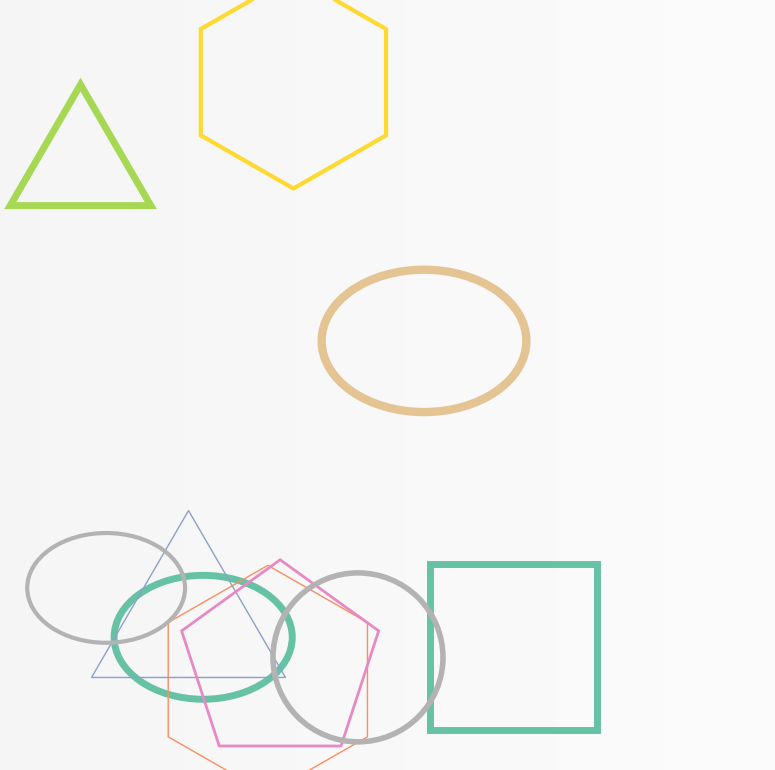[{"shape": "square", "thickness": 2.5, "radius": 0.54, "center": [0.663, 0.159]}, {"shape": "oval", "thickness": 2.5, "radius": 0.57, "center": [0.262, 0.172]}, {"shape": "hexagon", "thickness": 0.5, "radius": 0.74, "center": [0.346, 0.117]}, {"shape": "triangle", "thickness": 0.5, "radius": 0.72, "center": [0.243, 0.192]}, {"shape": "pentagon", "thickness": 1, "radius": 0.67, "center": [0.361, 0.139]}, {"shape": "triangle", "thickness": 2.5, "radius": 0.52, "center": [0.104, 0.785]}, {"shape": "hexagon", "thickness": 1.5, "radius": 0.69, "center": [0.379, 0.893]}, {"shape": "oval", "thickness": 3, "radius": 0.66, "center": [0.547, 0.557]}, {"shape": "oval", "thickness": 1.5, "radius": 0.51, "center": [0.137, 0.236]}, {"shape": "circle", "thickness": 2, "radius": 0.55, "center": [0.462, 0.146]}]